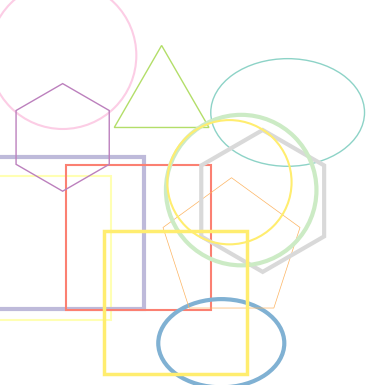[{"shape": "oval", "thickness": 1, "radius": 1.0, "center": [0.747, 0.708]}, {"shape": "square", "thickness": 1.5, "radius": 0.94, "center": [0.1, 0.356]}, {"shape": "square", "thickness": 3, "radius": 0.99, "center": [0.177, 0.394]}, {"shape": "square", "thickness": 1.5, "radius": 0.94, "center": [0.36, 0.383]}, {"shape": "oval", "thickness": 3, "radius": 0.82, "center": [0.575, 0.109]}, {"shape": "pentagon", "thickness": 0.5, "radius": 0.94, "center": [0.601, 0.351]}, {"shape": "triangle", "thickness": 1, "radius": 0.71, "center": [0.42, 0.74]}, {"shape": "circle", "thickness": 1.5, "radius": 0.96, "center": [0.163, 0.856]}, {"shape": "hexagon", "thickness": 3, "radius": 0.92, "center": [0.682, 0.478]}, {"shape": "hexagon", "thickness": 1, "radius": 0.7, "center": [0.163, 0.643]}, {"shape": "circle", "thickness": 3, "radius": 0.98, "center": [0.626, 0.506]}, {"shape": "circle", "thickness": 1.5, "radius": 0.81, "center": [0.596, 0.527]}, {"shape": "square", "thickness": 2.5, "radius": 0.93, "center": [0.456, 0.215]}]